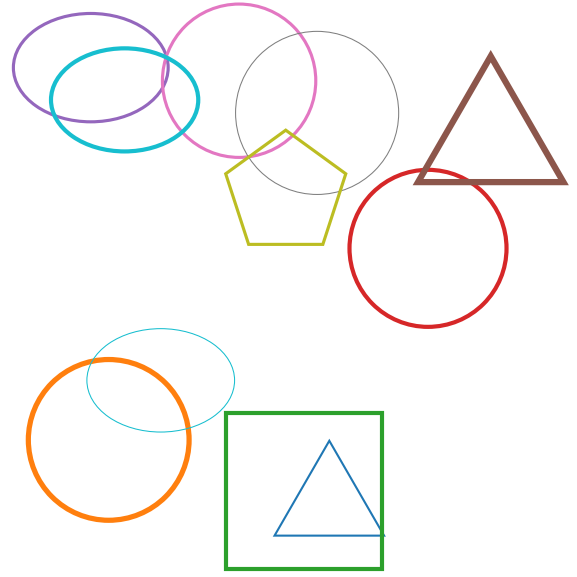[{"shape": "triangle", "thickness": 1, "radius": 0.55, "center": [0.57, 0.126]}, {"shape": "circle", "thickness": 2.5, "radius": 0.7, "center": [0.188, 0.237]}, {"shape": "square", "thickness": 2, "radius": 0.67, "center": [0.526, 0.149]}, {"shape": "circle", "thickness": 2, "radius": 0.68, "center": [0.741, 0.569]}, {"shape": "oval", "thickness": 1.5, "radius": 0.67, "center": [0.157, 0.882]}, {"shape": "triangle", "thickness": 3, "radius": 0.73, "center": [0.85, 0.756]}, {"shape": "circle", "thickness": 1.5, "radius": 0.66, "center": [0.414, 0.859]}, {"shape": "circle", "thickness": 0.5, "radius": 0.71, "center": [0.549, 0.804]}, {"shape": "pentagon", "thickness": 1.5, "radius": 0.55, "center": [0.495, 0.664]}, {"shape": "oval", "thickness": 2, "radius": 0.64, "center": [0.216, 0.826]}, {"shape": "oval", "thickness": 0.5, "radius": 0.64, "center": [0.278, 0.341]}]